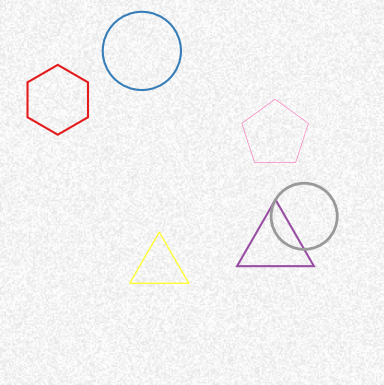[{"shape": "hexagon", "thickness": 1.5, "radius": 0.45, "center": [0.15, 0.741]}, {"shape": "circle", "thickness": 1.5, "radius": 0.51, "center": [0.368, 0.868]}, {"shape": "triangle", "thickness": 1.5, "radius": 0.58, "center": [0.716, 0.366]}, {"shape": "triangle", "thickness": 1, "radius": 0.44, "center": [0.414, 0.309]}, {"shape": "pentagon", "thickness": 0.5, "radius": 0.45, "center": [0.715, 0.651]}, {"shape": "circle", "thickness": 2, "radius": 0.43, "center": [0.79, 0.438]}]